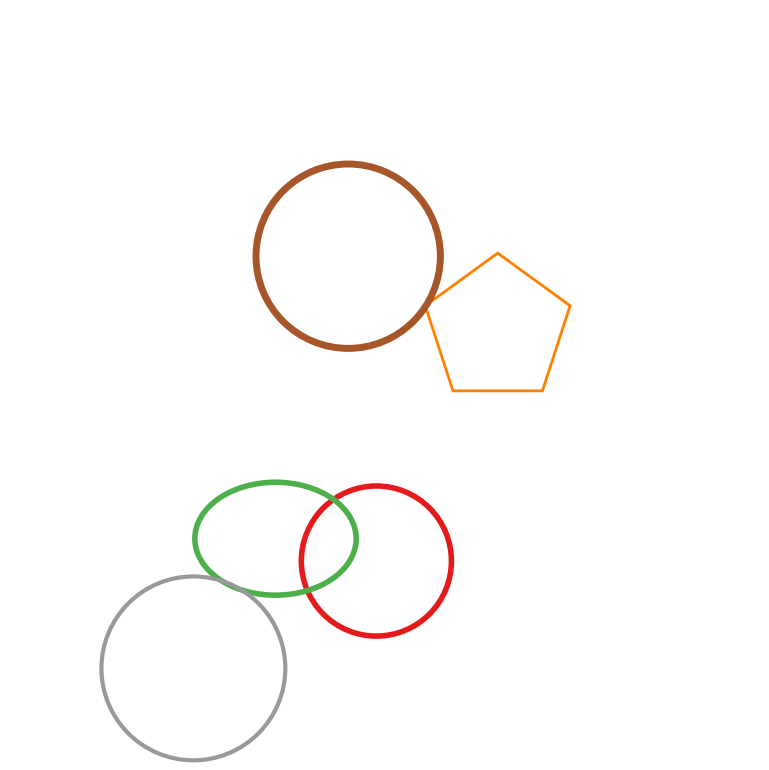[{"shape": "circle", "thickness": 2, "radius": 0.49, "center": [0.489, 0.271]}, {"shape": "oval", "thickness": 2, "radius": 0.52, "center": [0.358, 0.3]}, {"shape": "pentagon", "thickness": 1, "radius": 0.49, "center": [0.646, 0.572]}, {"shape": "circle", "thickness": 2.5, "radius": 0.6, "center": [0.452, 0.667]}, {"shape": "circle", "thickness": 1.5, "radius": 0.6, "center": [0.251, 0.132]}]